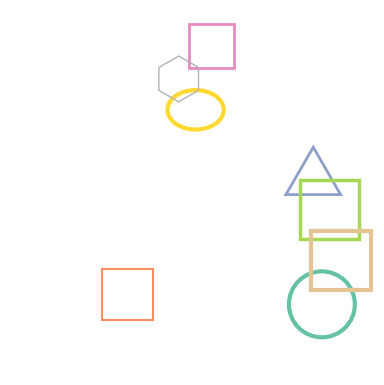[{"shape": "circle", "thickness": 3, "radius": 0.43, "center": [0.836, 0.21]}, {"shape": "square", "thickness": 1.5, "radius": 0.33, "center": [0.331, 0.235]}, {"shape": "triangle", "thickness": 2, "radius": 0.41, "center": [0.814, 0.536]}, {"shape": "square", "thickness": 2, "radius": 0.29, "center": [0.549, 0.88]}, {"shape": "square", "thickness": 2.5, "radius": 0.38, "center": [0.856, 0.456]}, {"shape": "oval", "thickness": 3, "radius": 0.37, "center": [0.508, 0.715]}, {"shape": "square", "thickness": 3, "radius": 0.38, "center": [0.886, 0.324]}, {"shape": "hexagon", "thickness": 1, "radius": 0.3, "center": [0.464, 0.795]}]